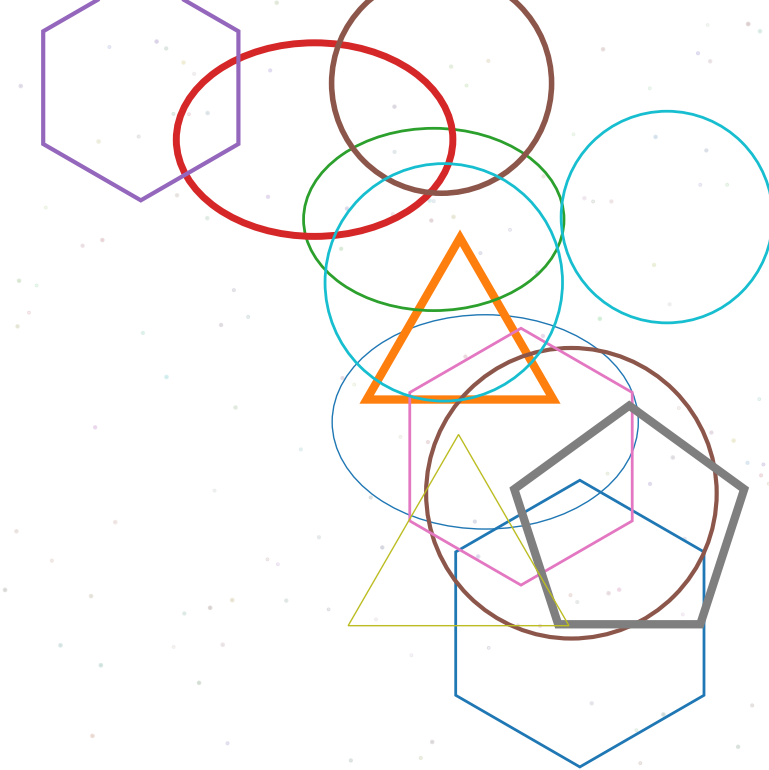[{"shape": "oval", "thickness": 0.5, "radius": 0.99, "center": [0.63, 0.452]}, {"shape": "hexagon", "thickness": 1, "radius": 0.93, "center": [0.753, 0.19]}, {"shape": "triangle", "thickness": 3, "radius": 0.7, "center": [0.597, 0.551]}, {"shape": "oval", "thickness": 1, "radius": 0.85, "center": [0.563, 0.715]}, {"shape": "oval", "thickness": 2.5, "radius": 0.9, "center": [0.409, 0.819]}, {"shape": "hexagon", "thickness": 1.5, "radius": 0.73, "center": [0.183, 0.886]}, {"shape": "circle", "thickness": 1.5, "radius": 0.94, "center": [0.742, 0.359]}, {"shape": "circle", "thickness": 2, "radius": 0.71, "center": [0.573, 0.892]}, {"shape": "hexagon", "thickness": 1, "radius": 0.83, "center": [0.677, 0.407]}, {"shape": "pentagon", "thickness": 3, "radius": 0.78, "center": [0.817, 0.316]}, {"shape": "triangle", "thickness": 0.5, "radius": 0.83, "center": [0.596, 0.27]}, {"shape": "circle", "thickness": 1, "radius": 0.69, "center": [0.866, 0.718]}, {"shape": "circle", "thickness": 1, "radius": 0.77, "center": [0.576, 0.633]}]